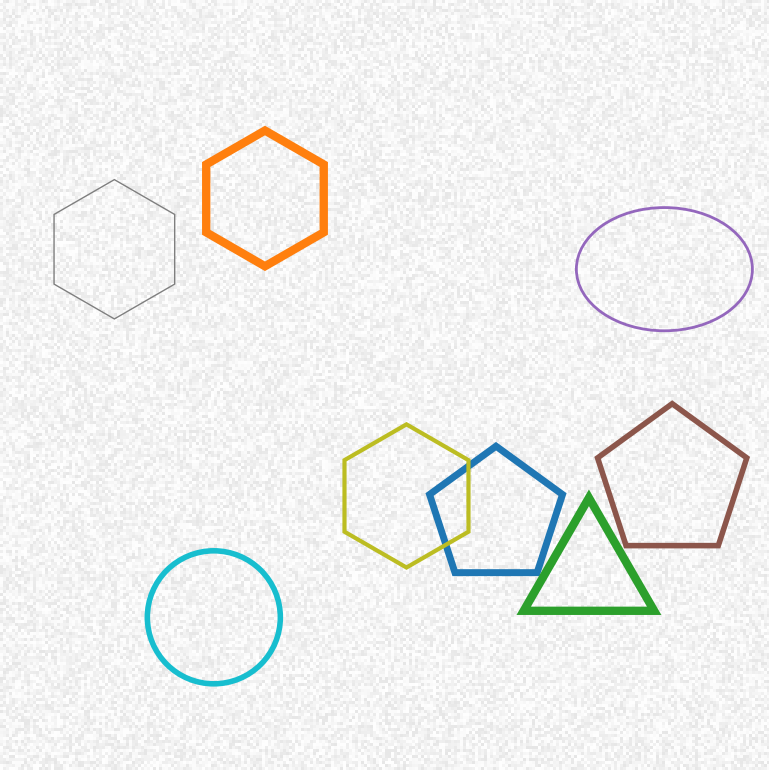[{"shape": "pentagon", "thickness": 2.5, "radius": 0.45, "center": [0.644, 0.33]}, {"shape": "hexagon", "thickness": 3, "radius": 0.44, "center": [0.344, 0.742]}, {"shape": "triangle", "thickness": 3, "radius": 0.49, "center": [0.765, 0.256]}, {"shape": "oval", "thickness": 1, "radius": 0.57, "center": [0.863, 0.65]}, {"shape": "pentagon", "thickness": 2, "radius": 0.51, "center": [0.873, 0.374]}, {"shape": "hexagon", "thickness": 0.5, "radius": 0.45, "center": [0.149, 0.676]}, {"shape": "hexagon", "thickness": 1.5, "radius": 0.46, "center": [0.528, 0.356]}, {"shape": "circle", "thickness": 2, "radius": 0.43, "center": [0.278, 0.198]}]